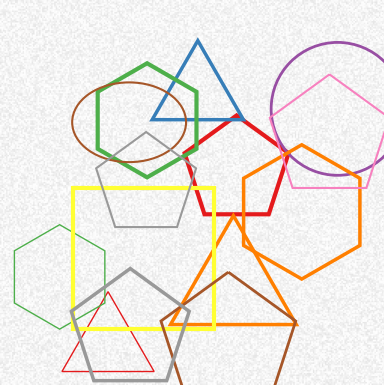[{"shape": "pentagon", "thickness": 3, "radius": 0.71, "center": [0.615, 0.558]}, {"shape": "triangle", "thickness": 1, "radius": 0.69, "center": [0.281, 0.104]}, {"shape": "triangle", "thickness": 2.5, "radius": 0.68, "center": [0.514, 0.758]}, {"shape": "hexagon", "thickness": 1, "radius": 0.68, "center": [0.155, 0.281]}, {"shape": "hexagon", "thickness": 3, "radius": 0.74, "center": [0.382, 0.688]}, {"shape": "circle", "thickness": 2, "radius": 0.86, "center": [0.877, 0.717]}, {"shape": "hexagon", "thickness": 2.5, "radius": 0.87, "center": [0.784, 0.45]}, {"shape": "triangle", "thickness": 2.5, "radius": 0.94, "center": [0.606, 0.251]}, {"shape": "square", "thickness": 3, "radius": 0.91, "center": [0.374, 0.329]}, {"shape": "oval", "thickness": 1.5, "radius": 0.74, "center": [0.335, 0.682]}, {"shape": "pentagon", "thickness": 2, "radius": 0.92, "center": [0.593, 0.109]}, {"shape": "pentagon", "thickness": 1.5, "radius": 0.82, "center": [0.856, 0.644]}, {"shape": "pentagon", "thickness": 2.5, "radius": 0.8, "center": [0.338, 0.142]}, {"shape": "pentagon", "thickness": 1.5, "radius": 0.68, "center": [0.38, 0.521]}]